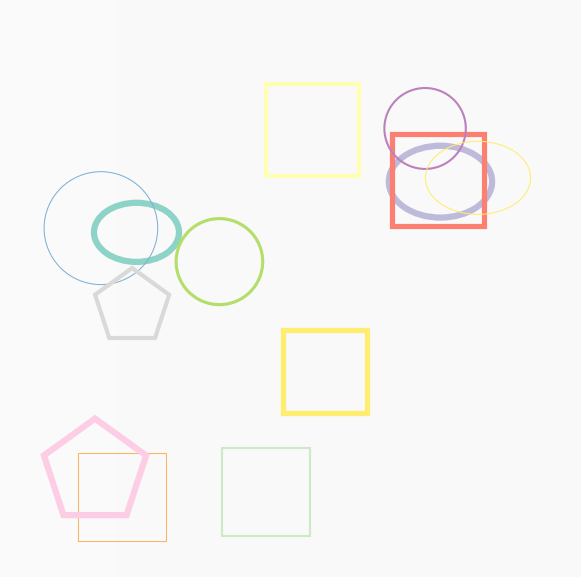[{"shape": "oval", "thickness": 3, "radius": 0.37, "center": [0.235, 0.597]}, {"shape": "square", "thickness": 2, "radius": 0.4, "center": [0.538, 0.774]}, {"shape": "oval", "thickness": 3, "radius": 0.44, "center": [0.758, 0.685]}, {"shape": "square", "thickness": 2.5, "radius": 0.4, "center": [0.753, 0.688]}, {"shape": "circle", "thickness": 0.5, "radius": 0.49, "center": [0.174, 0.604]}, {"shape": "square", "thickness": 0.5, "radius": 0.38, "center": [0.209, 0.138]}, {"shape": "circle", "thickness": 1.5, "radius": 0.37, "center": [0.377, 0.546]}, {"shape": "pentagon", "thickness": 3, "radius": 0.46, "center": [0.163, 0.182]}, {"shape": "pentagon", "thickness": 2, "radius": 0.34, "center": [0.227, 0.468]}, {"shape": "circle", "thickness": 1, "radius": 0.35, "center": [0.731, 0.777]}, {"shape": "square", "thickness": 1, "radius": 0.38, "center": [0.458, 0.147]}, {"shape": "square", "thickness": 2.5, "radius": 0.36, "center": [0.559, 0.356]}, {"shape": "oval", "thickness": 0.5, "radius": 0.45, "center": [0.822, 0.691]}]